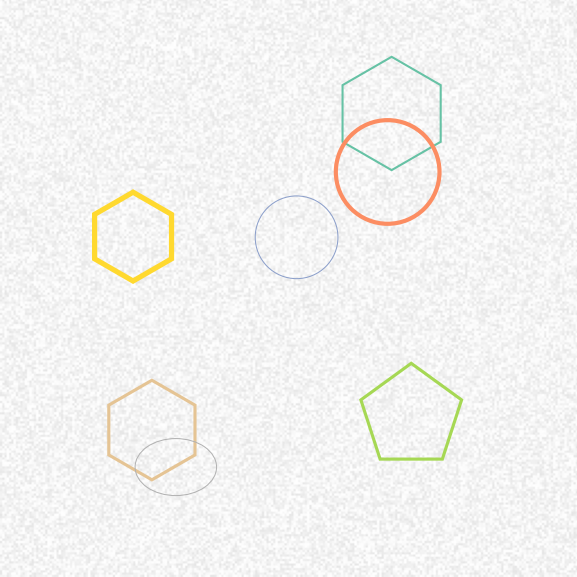[{"shape": "hexagon", "thickness": 1, "radius": 0.49, "center": [0.678, 0.803]}, {"shape": "circle", "thickness": 2, "radius": 0.45, "center": [0.671, 0.701]}, {"shape": "circle", "thickness": 0.5, "radius": 0.36, "center": [0.514, 0.588]}, {"shape": "pentagon", "thickness": 1.5, "radius": 0.46, "center": [0.712, 0.278]}, {"shape": "hexagon", "thickness": 2.5, "radius": 0.38, "center": [0.23, 0.589]}, {"shape": "hexagon", "thickness": 1.5, "radius": 0.43, "center": [0.263, 0.254]}, {"shape": "oval", "thickness": 0.5, "radius": 0.35, "center": [0.304, 0.19]}]